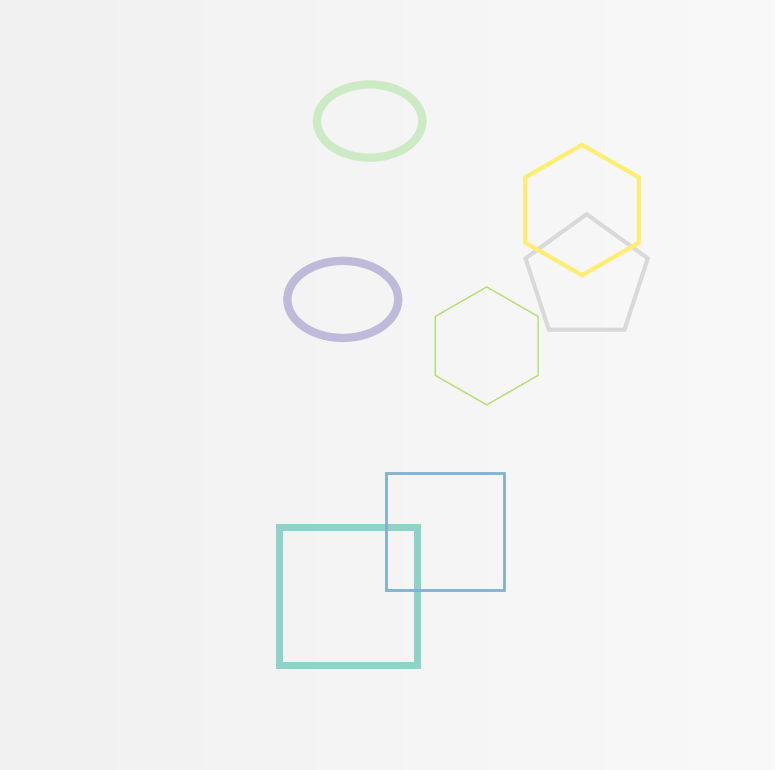[{"shape": "square", "thickness": 2.5, "radius": 0.45, "center": [0.449, 0.226]}, {"shape": "oval", "thickness": 3, "radius": 0.36, "center": [0.442, 0.611]}, {"shape": "square", "thickness": 1, "radius": 0.38, "center": [0.574, 0.309]}, {"shape": "hexagon", "thickness": 0.5, "radius": 0.38, "center": [0.628, 0.551]}, {"shape": "pentagon", "thickness": 1.5, "radius": 0.41, "center": [0.757, 0.639]}, {"shape": "oval", "thickness": 3, "radius": 0.34, "center": [0.477, 0.843]}, {"shape": "hexagon", "thickness": 1.5, "radius": 0.42, "center": [0.751, 0.727]}]